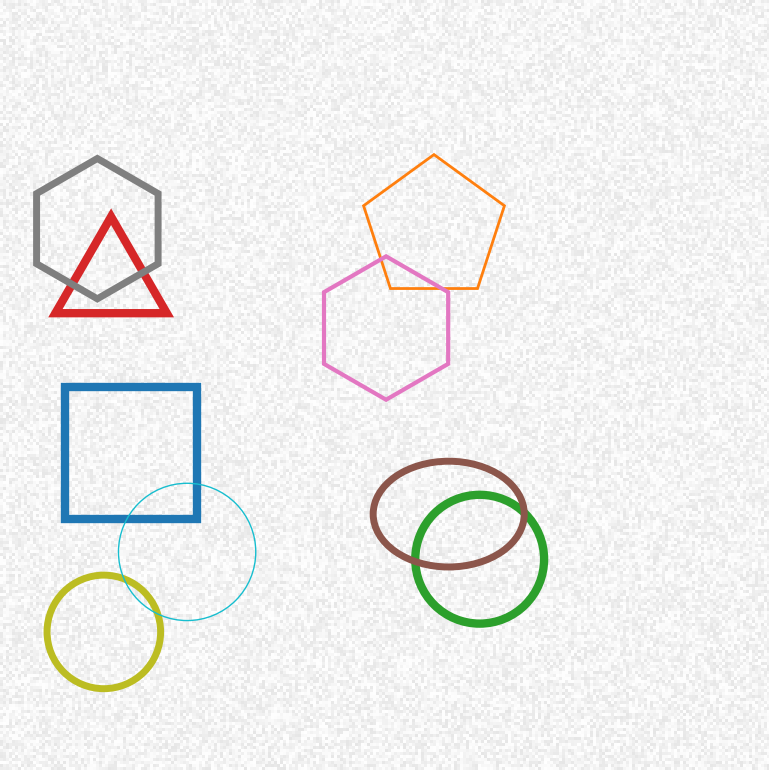[{"shape": "square", "thickness": 3, "radius": 0.43, "center": [0.17, 0.412]}, {"shape": "pentagon", "thickness": 1, "radius": 0.48, "center": [0.564, 0.703]}, {"shape": "circle", "thickness": 3, "radius": 0.42, "center": [0.623, 0.274]}, {"shape": "triangle", "thickness": 3, "radius": 0.42, "center": [0.144, 0.635]}, {"shape": "oval", "thickness": 2.5, "radius": 0.49, "center": [0.583, 0.332]}, {"shape": "hexagon", "thickness": 1.5, "radius": 0.47, "center": [0.501, 0.574]}, {"shape": "hexagon", "thickness": 2.5, "radius": 0.46, "center": [0.126, 0.703]}, {"shape": "circle", "thickness": 2.5, "radius": 0.37, "center": [0.135, 0.179]}, {"shape": "circle", "thickness": 0.5, "radius": 0.45, "center": [0.243, 0.283]}]